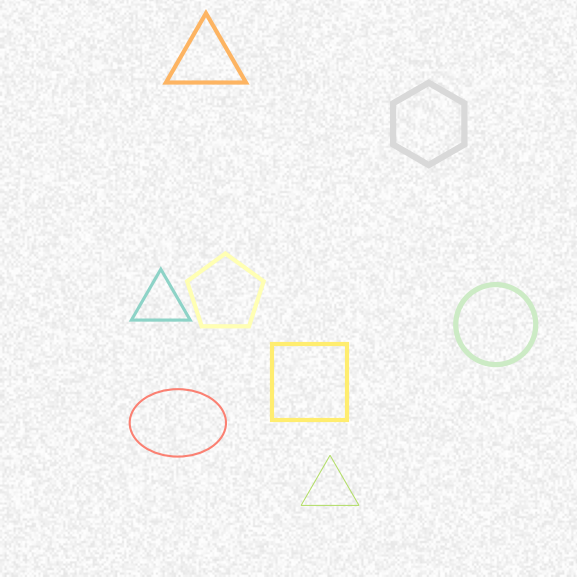[{"shape": "triangle", "thickness": 1.5, "radius": 0.29, "center": [0.278, 0.474]}, {"shape": "pentagon", "thickness": 2, "radius": 0.35, "center": [0.39, 0.491]}, {"shape": "oval", "thickness": 1, "radius": 0.42, "center": [0.308, 0.267]}, {"shape": "triangle", "thickness": 2, "radius": 0.4, "center": [0.357, 0.896]}, {"shape": "triangle", "thickness": 0.5, "radius": 0.29, "center": [0.571, 0.153]}, {"shape": "hexagon", "thickness": 3, "radius": 0.36, "center": [0.742, 0.785]}, {"shape": "circle", "thickness": 2.5, "radius": 0.35, "center": [0.858, 0.437]}, {"shape": "square", "thickness": 2, "radius": 0.33, "center": [0.536, 0.338]}]